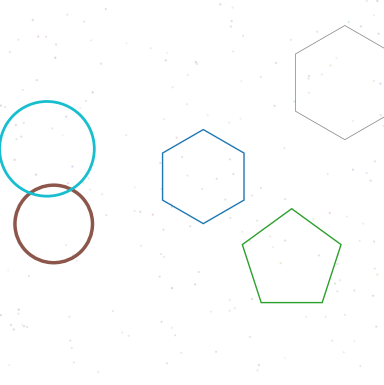[{"shape": "hexagon", "thickness": 1, "radius": 0.61, "center": [0.528, 0.541]}, {"shape": "pentagon", "thickness": 1, "radius": 0.67, "center": [0.758, 0.323]}, {"shape": "circle", "thickness": 2.5, "radius": 0.5, "center": [0.14, 0.418]}, {"shape": "hexagon", "thickness": 0.5, "radius": 0.74, "center": [0.896, 0.785]}, {"shape": "circle", "thickness": 2, "radius": 0.61, "center": [0.122, 0.613]}]